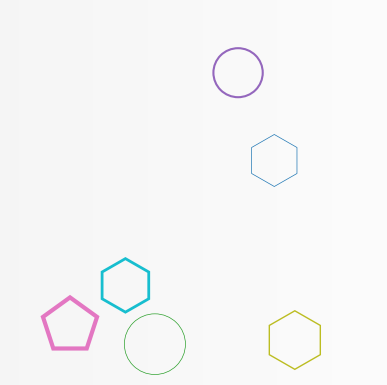[{"shape": "hexagon", "thickness": 0.5, "radius": 0.34, "center": [0.708, 0.583]}, {"shape": "circle", "thickness": 0.5, "radius": 0.39, "center": [0.4, 0.106]}, {"shape": "circle", "thickness": 1.5, "radius": 0.32, "center": [0.614, 0.811]}, {"shape": "pentagon", "thickness": 3, "radius": 0.37, "center": [0.181, 0.154]}, {"shape": "hexagon", "thickness": 1, "radius": 0.38, "center": [0.761, 0.117]}, {"shape": "hexagon", "thickness": 2, "radius": 0.35, "center": [0.324, 0.259]}]